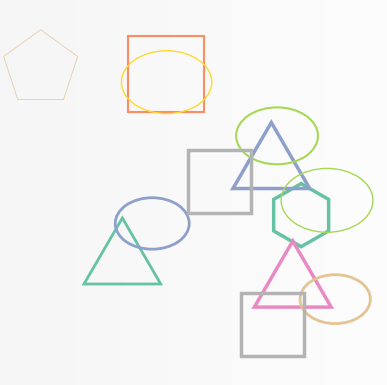[{"shape": "hexagon", "thickness": 2.5, "radius": 0.41, "center": [0.777, 0.441]}, {"shape": "triangle", "thickness": 2, "radius": 0.57, "center": [0.316, 0.319]}, {"shape": "square", "thickness": 1.5, "radius": 0.49, "center": [0.428, 0.808]}, {"shape": "triangle", "thickness": 2.5, "radius": 0.57, "center": [0.7, 0.567]}, {"shape": "oval", "thickness": 2, "radius": 0.48, "center": [0.393, 0.42]}, {"shape": "triangle", "thickness": 2.5, "radius": 0.57, "center": [0.756, 0.26]}, {"shape": "oval", "thickness": 1, "radius": 0.59, "center": [0.844, 0.48]}, {"shape": "oval", "thickness": 1.5, "radius": 0.53, "center": [0.715, 0.647]}, {"shape": "oval", "thickness": 1, "radius": 0.58, "center": [0.43, 0.787]}, {"shape": "oval", "thickness": 2, "radius": 0.45, "center": [0.865, 0.223]}, {"shape": "pentagon", "thickness": 0.5, "radius": 0.5, "center": [0.105, 0.822]}, {"shape": "square", "thickness": 2.5, "radius": 0.41, "center": [0.703, 0.157]}, {"shape": "square", "thickness": 2.5, "radius": 0.41, "center": [0.567, 0.527]}]